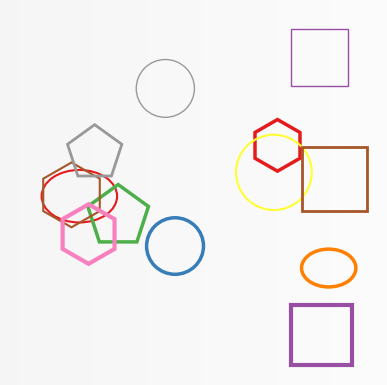[{"shape": "hexagon", "thickness": 2.5, "radius": 0.34, "center": [0.716, 0.622]}, {"shape": "oval", "thickness": 1.5, "radius": 0.49, "center": [0.205, 0.49]}, {"shape": "circle", "thickness": 2.5, "radius": 0.37, "center": [0.452, 0.361]}, {"shape": "pentagon", "thickness": 2.5, "radius": 0.41, "center": [0.305, 0.438]}, {"shape": "square", "thickness": 1, "radius": 0.37, "center": [0.824, 0.851]}, {"shape": "square", "thickness": 3, "radius": 0.39, "center": [0.829, 0.13]}, {"shape": "oval", "thickness": 2.5, "radius": 0.35, "center": [0.848, 0.304]}, {"shape": "circle", "thickness": 1.5, "radius": 0.49, "center": [0.707, 0.552]}, {"shape": "hexagon", "thickness": 1.5, "radius": 0.42, "center": [0.185, 0.494]}, {"shape": "square", "thickness": 2, "radius": 0.42, "center": [0.864, 0.535]}, {"shape": "hexagon", "thickness": 3, "radius": 0.39, "center": [0.229, 0.392]}, {"shape": "pentagon", "thickness": 2, "radius": 0.37, "center": [0.244, 0.602]}, {"shape": "circle", "thickness": 1, "radius": 0.38, "center": [0.427, 0.77]}]